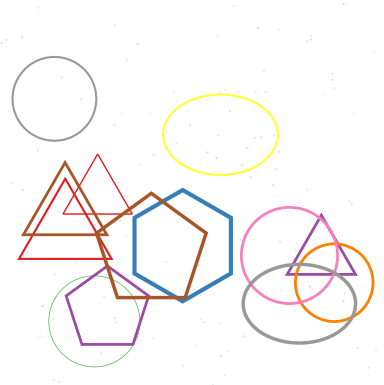[{"shape": "triangle", "thickness": 1.5, "radius": 0.69, "center": [0.17, 0.397]}, {"shape": "triangle", "thickness": 1, "radius": 0.52, "center": [0.254, 0.496]}, {"shape": "hexagon", "thickness": 3, "radius": 0.72, "center": [0.475, 0.362]}, {"shape": "circle", "thickness": 0.5, "radius": 0.59, "center": [0.245, 0.165]}, {"shape": "pentagon", "thickness": 2, "radius": 0.56, "center": [0.279, 0.197]}, {"shape": "triangle", "thickness": 2, "radius": 0.51, "center": [0.835, 0.339]}, {"shape": "circle", "thickness": 2, "radius": 0.5, "center": [0.868, 0.266]}, {"shape": "oval", "thickness": 1.5, "radius": 0.75, "center": [0.573, 0.65]}, {"shape": "pentagon", "thickness": 2.5, "radius": 0.75, "center": [0.393, 0.348]}, {"shape": "triangle", "thickness": 2, "radius": 0.63, "center": [0.169, 0.453]}, {"shape": "circle", "thickness": 2, "radius": 0.62, "center": [0.752, 0.336]}, {"shape": "oval", "thickness": 2.5, "radius": 0.73, "center": [0.778, 0.211]}, {"shape": "circle", "thickness": 1.5, "radius": 0.54, "center": [0.141, 0.743]}]